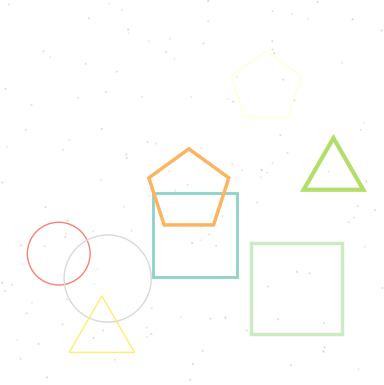[{"shape": "square", "thickness": 2, "radius": 0.55, "center": [0.505, 0.39]}, {"shape": "pentagon", "thickness": 0.5, "radius": 0.48, "center": [0.692, 0.773]}, {"shape": "circle", "thickness": 1, "radius": 0.41, "center": [0.153, 0.341]}, {"shape": "pentagon", "thickness": 2.5, "radius": 0.55, "center": [0.491, 0.504]}, {"shape": "triangle", "thickness": 3, "radius": 0.45, "center": [0.866, 0.552]}, {"shape": "circle", "thickness": 1, "radius": 0.57, "center": [0.28, 0.277]}, {"shape": "square", "thickness": 2.5, "radius": 0.59, "center": [0.77, 0.251]}, {"shape": "triangle", "thickness": 1, "radius": 0.49, "center": [0.265, 0.134]}]